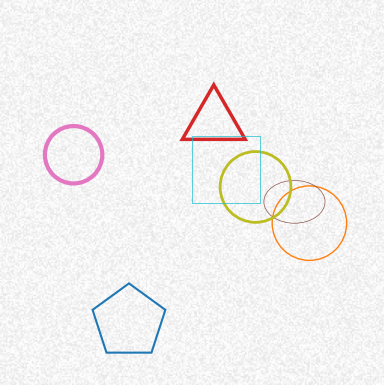[{"shape": "pentagon", "thickness": 1.5, "radius": 0.5, "center": [0.335, 0.164]}, {"shape": "circle", "thickness": 1, "radius": 0.48, "center": [0.804, 0.42]}, {"shape": "triangle", "thickness": 2.5, "radius": 0.47, "center": [0.555, 0.685]}, {"shape": "oval", "thickness": 0.5, "radius": 0.4, "center": [0.765, 0.476]}, {"shape": "circle", "thickness": 3, "radius": 0.37, "center": [0.191, 0.598]}, {"shape": "circle", "thickness": 2, "radius": 0.46, "center": [0.664, 0.514]}, {"shape": "square", "thickness": 0.5, "radius": 0.44, "center": [0.587, 0.559]}]